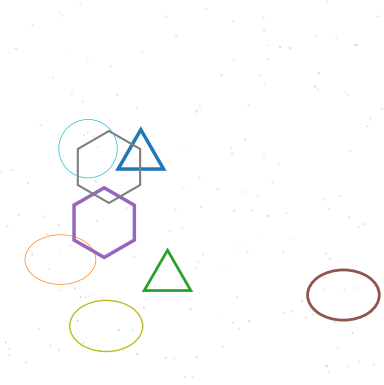[{"shape": "triangle", "thickness": 2.5, "radius": 0.34, "center": [0.366, 0.595]}, {"shape": "oval", "thickness": 0.5, "radius": 0.46, "center": [0.157, 0.326]}, {"shape": "triangle", "thickness": 2, "radius": 0.35, "center": [0.435, 0.28]}, {"shape": "hexagon", "thickness": 2.5, "radius": 0.45, "center": [0.271, 0.422]}, {"shape": "oval", "thickness": 2, "radius": 0.47, "center": [0.892, 0.234]}, {"shape": "hexagon", "thickness": 1.5, "radius": 0.47, "center": [0.283, 0.566]}, {"shape": "oval", "thickness": 1, "radius": 0.47, "center": [0.276, 0.153]}, {"shape": "circle", "thickness": 0.5, "radius": 0.38, "center": [0.229, 0.614]}]